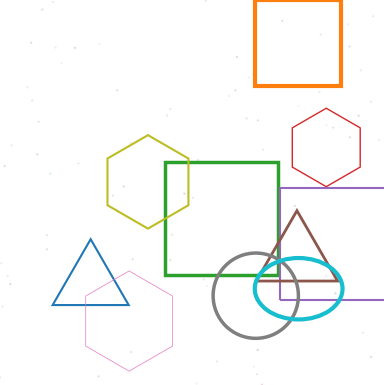[{"shape": "triangle", "thickness": 1.5, "radius": 0.57, "center": [0.235, 0.265]}, {"shape": "square", "thickness": 3, "radius": 0.56, "center": [0.774, 0.889]}, {"shape": "square", "thickness": 2.5, "radius": 0.73, "center": [0.576, 0.432]}, {"shape": "hexagon", "thickness": 1, "radius": 0.51, "center": [0.847, 0.617]}, {"shape": "square", "thickness": 1.5, "radius": 0.73, "center": [0.872, 0.366]}, {"shape": "triangle", "thickness": 2, "radius": 0.61, "center": [0.771, 0.331]}, {"shape": "hexagon", "thickness": 0.5, "radius": 0.65, "center": [0.335, 0.166]}, {"shape": "circle", "thickness": 2.5, "radius": 0.55, "center": [0.664, 0.232]}, {"shape": "hexagon", "thickness": 1.5, "radius": 0.61, "center": [0.384, 0.528]}, {"shape": "oval", "thickness": 3, "radius": 0.57, "center": [0.776, 0.25]}]